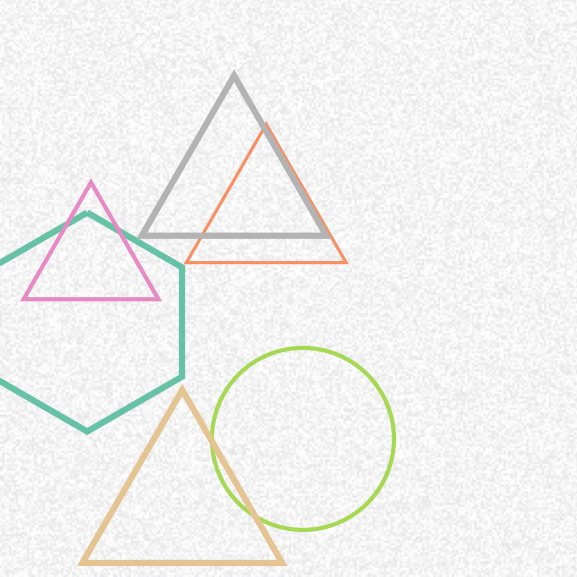[{"shape": "hexagon", "thickness": 3, "radius": 0.95, "center": [0.151, 0.441]}, {"shape": "triangle", "thickness": 1.5, "radius": 0.8, "center": [0.461, 0.624]}, {"shape": "triangle", "thickness": 2, "radius": 0.67, "center": [0.158, 0.548]}, {"shape": "circle", "thickness": 2, "radius": 0.79, "center": [0.525, 0.239]}, {"shape": "triangle", "thickness": 3, "radius": 1.0, "center": [0.316, 0.124]}, {"shape": "triangle", "thickness": 3, "radius": 0.92, "center": [0.405, 0.683]}]